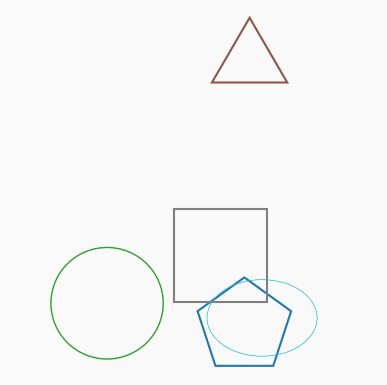[{"shape": "pentagon", "thickness": 1.5, "radius": 0.63, "center": [0.631, 0.152]}, {"shape": "circle", "thickness": 1, "radius": 0.72, "center": [0.276, 0.212]}, {"shape": "triangle", "thickness": 1.5, "radius": 0.56, "center": [0.644, 0.842]}, {"shape": "square", "thickness": 1.5, "radius": 0.6, "center": [0.569, 0.336]}, {"shape": "oval", "thickness": 0.5, "radius": 0.71, "center": [0.676, 0.174]}]